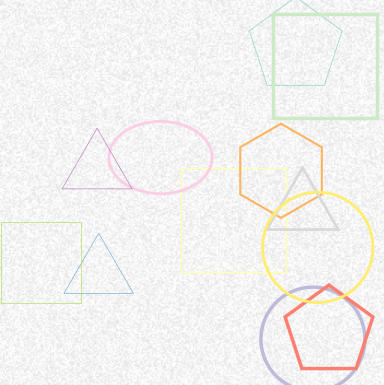[{"shape": "pentagon", "thickness": 0.5, "radius": 0.63, "center": [0.768, 0.881]}, {"shape": "square", "thickness": 1, "radius": 0.68, "center": [0.607, 0.429]}, {"shape": "circle", "thickness": 2.5, "radius": 0.68, "center": [0.813, 0.119]}, {"shape": "pentagon", "thickness": 2.5, "radius": 0.6, "center": [0.855, 0.14]}, {"shape": "triangle", "thickness": 0.5, "radius": 0.52, "center": [0.256, 0.29]}, {"shape": "hexagon", "thickness": 1.5, "radius": 0.61, "center": [0.73, 0.556]}, {"shape": "square", "thickness": 0.5, "radius": 0.52, "center": [0.106, 0.319]}, {"shape": "oval", "thickness": 2, "radius": 0.67, "center": [0.417, 0.591]}, {"shape": "triangle", "thickness": 2, "radius": 0.54, "center": [0.786, 0.457]}, {"shape": "triangle", "thickness": 0.5, "radius": 0.53, "center": [0.252, 0.562]}, {"shape": "square", "thickness": 2.5, "radius": 0.68, "center": [0.844, 0.829]}, {"shape": "circle", "thickness": 2, "radius": 0.72, "center": [0.825, 0.357]}]